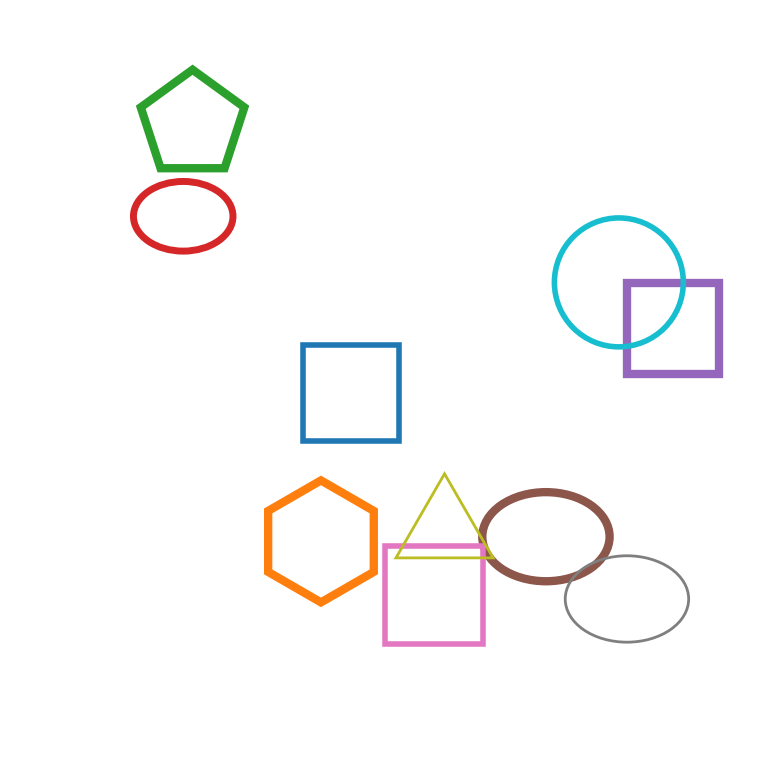[{"shape": "square", "thickness": 2, "radius": 0.31, "center": [0.456, 0.49]}, {"shape": "hexagon", "thickness": 3, "radius": 0.4, "center": [0.417, 0.297]}, {"shape": "pentagon", "thickness": 3, "radius": 0.35, "center": [0.25, 0.839]}, {"shape": "oval", "thickness": 2.5, "radius": 0.32, "center": [0.238, 0.719]}, {"shape": "square", "thickness": 3, "radius": 0.3, "center": [0.874, 0.574]}, {"shape": "oval", "thickness": 3, "radius": 0.41, "center": [0.709, 0.303]}, {"shape": "square", "thickness": 2, "radius": 0.32, "center": [0.564, 0.227]}, {"shape": "oval", "thickness": 1, "radius": 0.4, "center": [0.814, 0.222]}, {"shape": "triangle", "thickness": 1, "radius": 0.36, "center": [0.577, 0.312]}, {"shape": "circle", "thickness": 2, "radius": 0.42, "center": [0.804, 0.633]}]